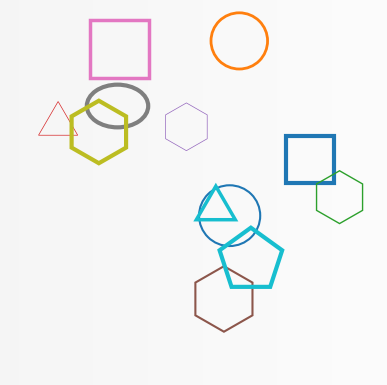[{"shape": "circle", "thickness": 1.5, "radius": 0.39, "center": [0.593, 0.44]}, {"shape": "square", "thickness": 3, "radius": 0.31, "center": [0.8, 0.586]}, {"shape": "circle", "thickness": 2, "radius": 0.36, "center": [0.617, 0.894]}, {"shape": "hexagon", "thickness": 1, "radius": 0.34, "center": [0.876, 0.488]}, {"shape": "triangle", "thickness": 0.5, "radius": 0.29, "center": [0.15, 0.678]}, {"shape": "hexagon", "thickness": 0.5, "radius": 0.31, "center": [0.481, 0.671]}, {"shape": "hexagon", "thickness": 1.5, "radius": 0.43, "center": [0.578, 0.223]}, {"shape": "square", "thickness": 2.5, "radius": 0.38, "center": [0.308, 0.873]}, {"shape": "oval", "thickness": 3, "radius": 0.4, "center": [0.303, 0.725]}, {"shape": "hexagon", "thickness": 3, "radius": 0.41, "center": [0.255, 0.657]}, {"shape": "pentagon", "thickness": 3, "radius": 0.42, "center": [0.647, 0.324]}, {"shape": "triangle", "thickness": 2.5, "radius": 0.29, "center": [0.557, 0.458]}]